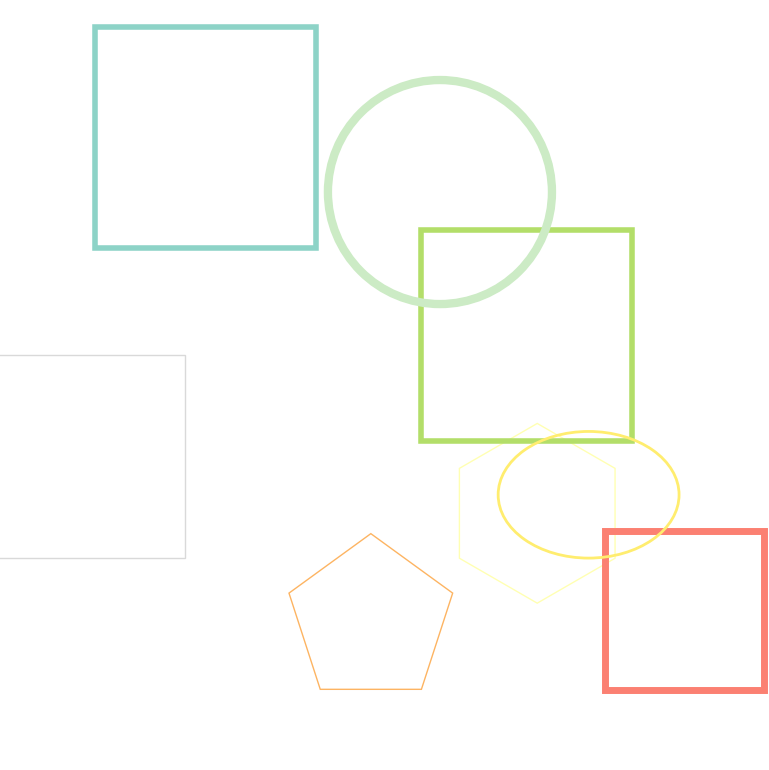[{"shape": "square", "thickness": 2, "radius": 0.72, "center": [0.266, 0.822]}, {"shape": "hexagon", "thickness": 0.5, "radius": 0.58, "center": [0.698, 0.333]}, {"shape": "square", "thickness": 2.5, "radius": 0.51, "center": [0.889, 0.207]}, {"shape": "pentagon", "thickness": 0.5, "radius": 0.56, "center": [0.482, 0.195]}, {"shape": "square", "thickness": 2, "radius": 0.69, "center": [0.684, 0.564]}, {"shape": "square", "thickness": 0.5, "radius": 0.66, "center": [0.109, 0.407]}, {"shape": "circle", "thickness": 3, "radius": 0.73, "center": [0.571, 0.751]}, {"shape": "oval", "thickness": 1, "radius": 0.59, "center": [0.764, 0.357]}]